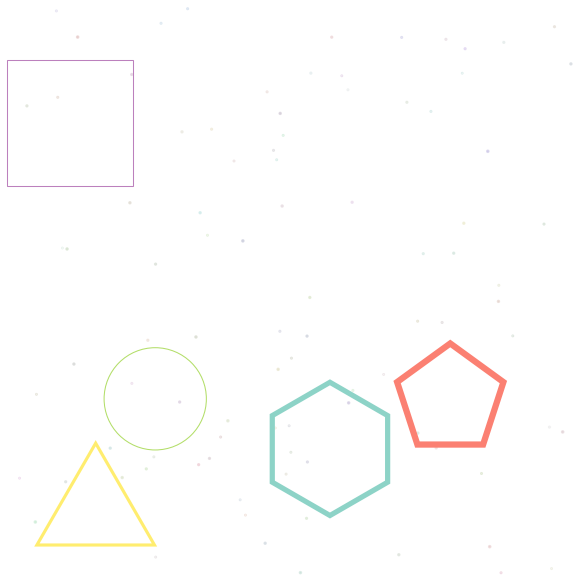[{"shape": "hexagon", "thickness": 2.5, "radius": 0.58, "center": [0.571, 0.222]}, {"shape": "pentagon", "thickness": 3, "radius": 0.48, "center": [0.78, 0.308]}, {"shape": "circle", "thickness": 0.5, "radius": 0.44, "center": [0.269, 0.309]}, {"shape": "square", "thickness": 0.5, "radius": 0.55, "center": [0.121, 0.786]}, {"shape": "triangle", "thickness": 1.5, "radius": 0.59, "center": [0.166, 0.114]}]